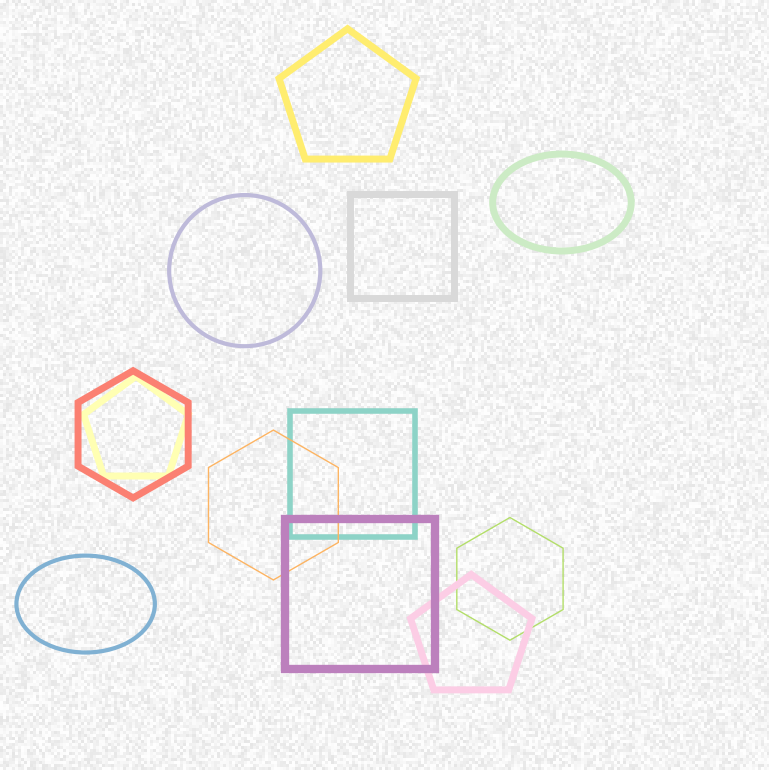[{"shape": "square", "thickness": 2, "radius": 0.41, "center": [0.458, 0.384]}, {"shape": "pentagon", "thickness": 2.5, "radius": 0.36, "center": [0.177, 0.44]}, {"shape": "circle", "thickness": 1.5, "radius": 0.49, "center": [0.318, 0.649]}, {"shape": "hexagon", "thickness": 2.5, "radius": 0.41, "center": [0.173, 0.436]}, {"shape": "oval", "thickness": 1.5, "radius": 0.45, "center": [0.111, 0.216]}, {"shape": "hexagon", "thickness": 0.5, "radius": 0.49, "center": [0.355, 0.344]}, {"shape": "hexagon", "thickness": 0.5, "radius": 0.4, "center": [0.662, 0.248]}, {"shape": "pentagon", "thickness": 2.5, "radius": 0.41, "center": [0.612, 0.171]}, {"shape": "square", "thickness": 2.5, "radius": 0.34, "center": [0.522, 0.681]}, {"shape": "square", "thickness": 3, "radius": 0.49, "center": [0.468, 0.228]}, {"shape": "oval", "thickness": 2.5, "radius": 0.45, "center": [0.73, 0.737]}, {"shape": "pentagon", "thickness": 2.5, "radius": 0.47, "center": [0.451, 0.869]}]